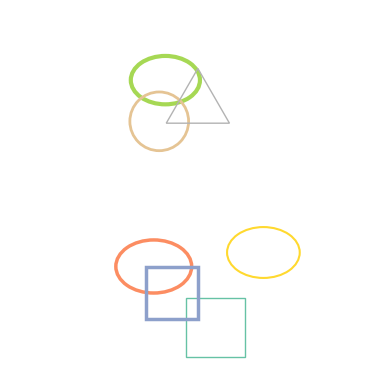[{"shape": "square", "thickness": 1, "radius": 0.38, "center": [0.559, 0.15]}, {"shape": "oval", "thickness": 2.5, "radius": 0.49, "center": [0.399, 0.308]}, {"shape": "square", "thickness": 2.5, "radius": 0.34, "center": [0.447, 0.239]}, {"shape": "oval", "thickness": 3, "radius": 0.45, "center": [0.43, 0.792]}, {"shape": "oval", "thickness": 1.5, "radius": 0.47, "center": [0.684, 0.344]}, {"shape": "circle", "thickness": 2, "radius": 0.38, "center": [0.414, 0.685]}, {"shape": "triangle", "thickness": 1, "radius": 0.47, "center": [0.514, 0.727]}]